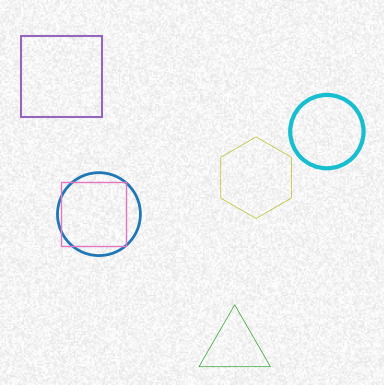[{"shape": "circle", "thickness": 2, "radius": 0.54, "center": [0.257, 0.444]}, {"shape": "triangle", "thickness": 0.5, "radius": 0.54, "center": [0.61, 0.101]}, {"shape": "square", "thickness": 1.5, "radius": 0.52, "center": [0.16, 0.801]}, {"shape": "square", "thickness": 1, "radius": 0.42, "center": [0.242, 0.444]}, {"shape": "hexagon", "thickness": 0.5, "radius": 0.53, "center": [0.665, 0.539]}, {"shape": "circle", "thickness": 3, "radius": 0.48, "center": [0.849, 0.658]}]